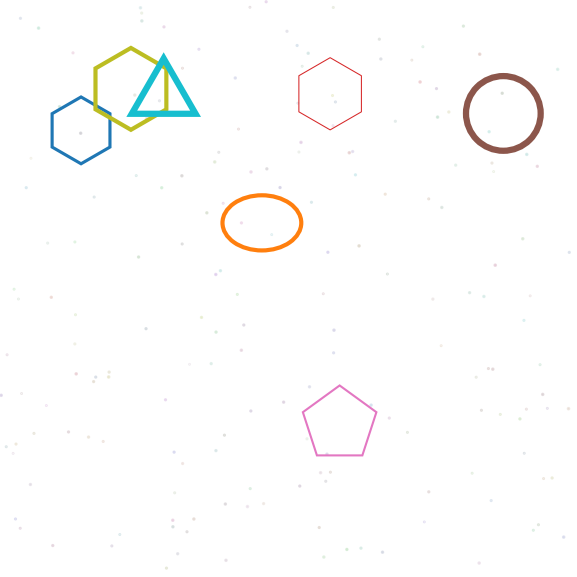[{"shape": "hexagon", "thickness": 1.5, "radius": 0.29, "center": [0.14, 0.773]}, {"shape": "oval", "thickness": 2, "radius": 0.34, "center": [0.453, 0.613]}, {"shape": "hexagon", "thickness": 0.5, "radius": 0.31, "center": [0.572, 0.837]}, {"shape": "circle", "thickness": 3, "radius": 0.32, "center": [0.872, 0.803]}, {"shape": "pentagon", "thickness": 1, "radius": 0.33, "center": [0.588, 0.265]}, {"shape": "hexagon", "thickness": 2, "radius": 0.35, "center": [0.227, 0.845]}, {"shape": "triangle", "thickness": 3, "radius": 0.32, "center": [0.283, 0.834]}]